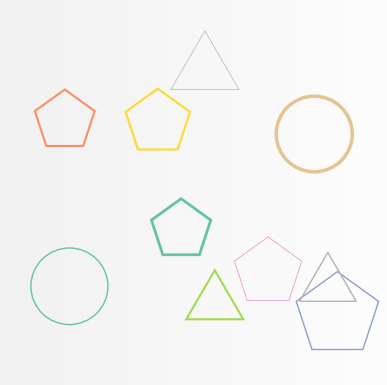[{"shape": "circle", "thickness": 1, "radius": 0.5, "center": [0.179, 0.256]}, {"shape": "pentagon", "thickness": 2, "radius": 0.4, "center": [0.467, 0.403]}, {"shape": "pentagon", "thickness": 1.5, "radius": 0.41, "center": [0.167, 0.686]}, {"shape": "pentagon", "thickness": 1, "radius": 0.56, "center": [0.871, 0.183]}, {"shape": "pentagon", "thickness": 0.5, "radius": 0.46, "center": [0.692, 0.293]}, {"shape": "triangle", "thickness": 1.5, "radius": 0.42, "center": [0.554, 0.213]}, {"shape": "pentagon", "thickness": 1.5, "radius": 0.44, "center": [0.407, 0.682]}, {"shape": "circle", "thickness": 2.5, "radius": 0.49, "center": [0.811, 0.652]}, {"shape": "triangle", "thickness": 1, "radius": 0.42, "center": [0.846, 0.26]}, {"shape": "triangle", "thickness": 0.5, "radius": 0.51, "center": [0.529, 0.818]}]